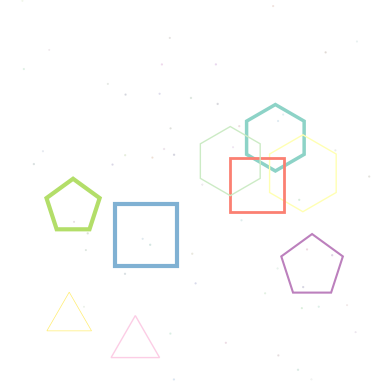[{"shape": "hexagon", "thickness": 2.5, "radius": 0.43, "center": [0.715, 0.642]}, {"shape": "hexagon", "thickness": 1, "radius": 0.5, "center": [0.787, 0.55]}, {"shape": "square", "thickness": 2, "radius": 0.35, "center": [0.667, 0.52]}, {"shape": "square", "thickness": 3, "radius": 0.4, "center": [0.38, 0.39]}, {"shape": "pentagon", "thickness": 3, "radius": 0.36, "center": [0.19, 0.463]}, {"shape": "triangle", "thickness": 1, "radius": 0.36, "center": [0.352, 0.108]}, {"shape": "pentagon", "thickness": 1.5, "radius": 0.42, "center": [0.811, 0.308]}, {"shape": "hexagon", "thickness": 1, "radius": 0.45, "center": [0.598, 0.582]}, {"shape": "triangle", "thickness": 0.5, "radius": 0.34, "center": [0.18, 0.174]}]